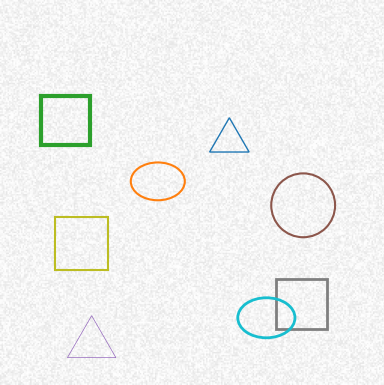[{"shape": "triangle", "thickness": 1, "radius": 0.3, "center": [0.596, 0.635]}, {"shape": "oval", "thickness": 1.5, "radius": 0.35, "center": [0.41, 0.529]}, {"shape": "square", "thickness": 3, "radius": 0.31, "center": [0.17, 0.687]}, {"shape": "triangle", "thickness": 0.5, "radius": 0.36, "center": [0.238, 0.107]}, {"shape": "circle", "thickness": 1.5, "radius": 0.41, "center": [0.787, 0.467]}, {"shape": "square", "thickness": 2, "radius": 0.33, "center": [0.783, 0.211]}, {"shape": "square", "thickness": 1.5, "radius": 0.34, "center": [0.211, 0.368]}, {"shape": "oval", "thickness": 2, "radius": 0.37, "center": [0.692, 0.175]}]